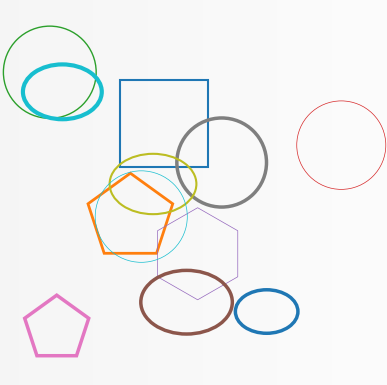[{"shape": "oval", "thickness": 2.5, "radius": 0.4, "center": [0.688, 0.191]}, {"shape": "square", "thickness": 1.5, "radius": 0.57, "center": [0.423, 0.679]}, {"shape": "pentagon", "thickness": 2, "radius": 0.57, "center": [0.336, 0.435]}, {"shape": "circle", "thickness": 1, "radius": 0.6, "center": [0.128, 0.812]}, {"shape": "circle", "thickness": 0.5, "radius": 0.57, "center": [0.881, 0.623]}, {"shape": "hexagon", "thickness": 0.5, "radius": 0.6, "center": [0.51, 0.341]}, {"shape": "oval", "thickness": 2.5, "radius": 0.59, "center": [0.481, 0.215]}, {"shape": "pentagon", "thickness": 2.5, "radius": 0.43, "center": [0.146, 0.146]}, {"shape": "circle", "thickness": 2.5, "radius": 0.58, "center": [0.572, 0.578]}, {"shape": "oval", "thickness": 1.5, "radius": 0.56, "center": [0.395, 0.522]}, {"shape": "circle", "thickness": 0.5, "radius": 0.59, "center": [0.365, 0.437]}, {"shape": "oval", "thickness": 3, "radius": 0.51, "center": [0.161, 0.761]}]